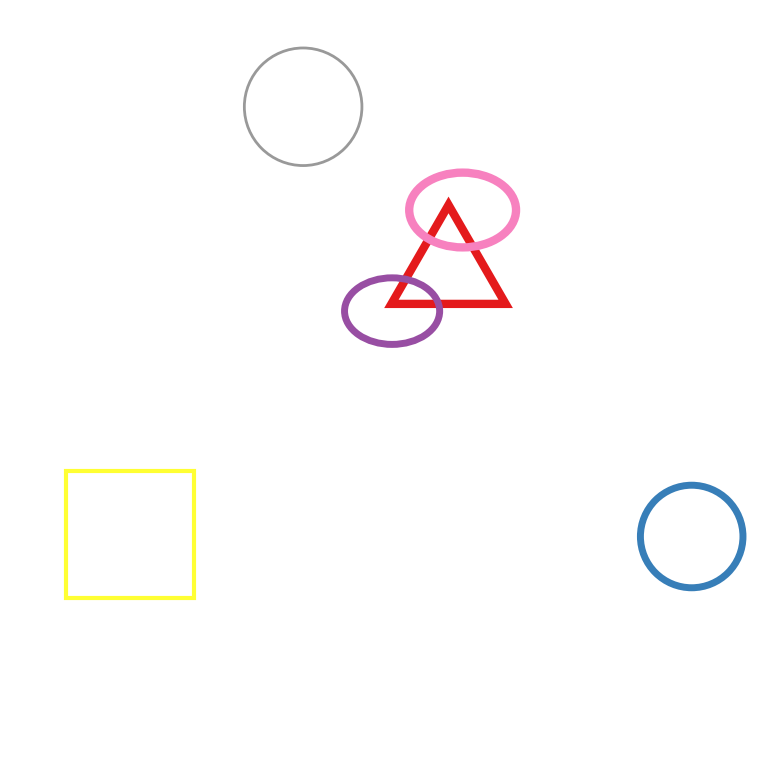[{"shape": "triangle", "thickness": 3, "radius": 0.43, "center": [0.583, 0.648]}, {"shape": "circle", "thickness": 2.5, "radius": 0.33, "center": [0.898, 0.303]}, {"shape": "oval", "thickness": 2.5, "radius": 0.31, "center": [0.509, 0.596]}, {"shape": "square", "thickness": 1.5, "radius": 0.41, "center": [0.168, 0.306]}, {"shape": "oval", "thickness": 3, "radius": 0.35, "center": [0.601, 0.727]}, {"shape": "circle", "thickness": 1, "radius": 0.38, "center": [0.394, 0.861]}]